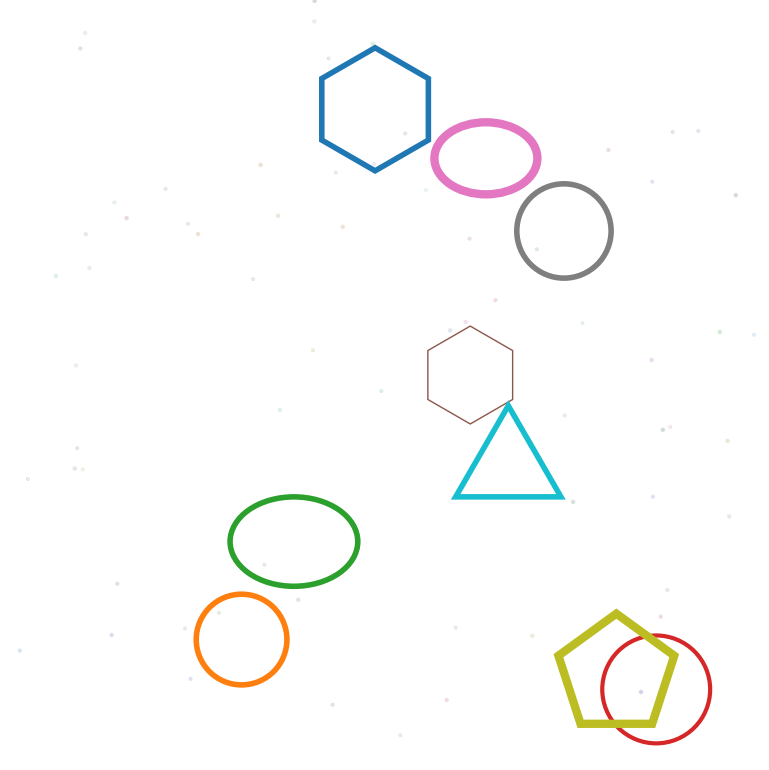[{"shape": "hexagon", "thickness": 2, "radius": 0.4, "center": [0.487, 0.858]}, {"shape": "circle", "thickness": 2, "radius": 0.29, "center": [0.314, 0.169]}, {"shape": "oval", "thickness": 2, "radius": 0.41, "center": [0.382, 0.297]}, {"shape": "circle", "thickness": 1.5, "radius": 0.35, "center": [0.852, 0.105]}, {"shape": "hexagon", "thickness": 0.5, "radius": 0.32, "center": [0.611, 0.513]}, {"shape": "oval", "thickness": 3, "radius": 0.33, "center": [0.631, 0.794]}, {"shape": "circle", "thickness": 2, "radius": 0.31, "center": [0.732, 0.7]}, {"shape": "pentagon", "thickness": 3, "radius": 0.4, "center": [0.8, 0.124]}, {"shape": "triangle", "thickness": 2, "radius": 0.39, "center": [0.66, 0.394]}]